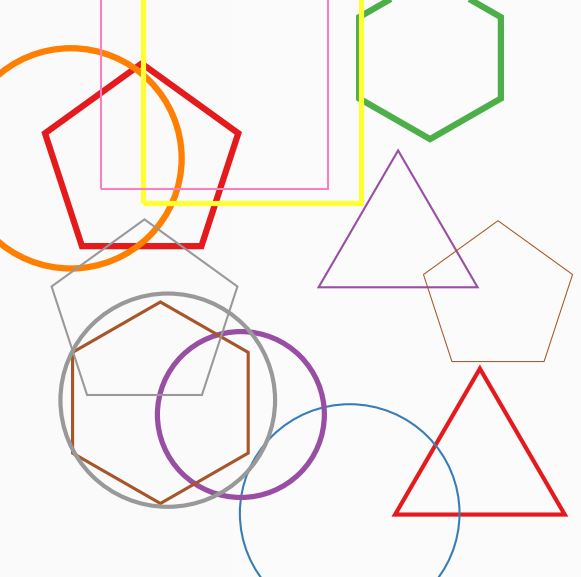[{"shape": "pentagon", "thickness": 3, "radius": 0.87, "center": [0.244, 0.714]}, {"shape": "triangle", "thickness": 2, "radius": 0.84, "center": [0.826, 0.192]}, {"shape": "circle", "thickness": 1, "radius": 0.94, "center": [0.602, 0.11]}, {"shape": "hexagon", "thickness": 3, "radius": 0.7, "center": [0.74, 0.899]}, {"shape": "circle", "thickness": 2.5, "radius": 0.72, "center": [0.414, 0.281]}, {"shape": "triangle", "thickness": 1, "radius": 0.79, "center": [0.685, 0.581]}, {"shape": "circle", "thickness": 3, "radius": 0.95, "center": [0.122, 0.725]}, {"shape": "square", "thickness": 2.5, "radius": 0.94, "center": [0.434, 0.834]}, {"shape": "hexagon", "thickness": 1.5, "radius": 0.87, "center": [0.276, 0.302]}, {"shape": "pentagon", "thickness": 0.5, "radius": 0.67, "center": [0.857, 0.482]}, {"shape": "square", "thickness": 1, "radius": 0.98, "center": [0.369, 0.867]}, {"shape": "circle", "thickness": 2, "radius": 0.92, "center": [0.289, 0.306]}, {"shape": "pentagon", "thickness": 1, "radius": 0.84, "center": [0.249, 0.451]}]